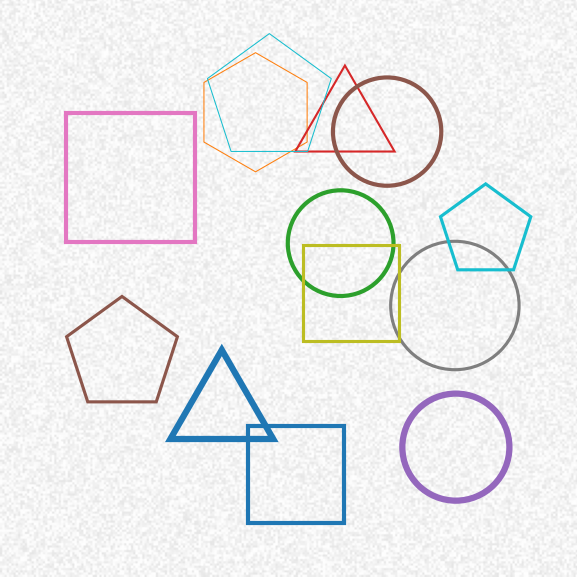[{"shape": "square", "thickness": 2, "radius": 0.42, "center": [0.513, 0.177]}, {"shape": "triangle", "thickness": 3, "radius": 0.51, "center": [0.384, 0.29]}, {"shape": "hexagon", "thickness": 0.5, "radius": 0.52, "center": [0.442, 0.805]}, {"shape": "circle", "thickness": 2, "radius": 0.46, "center": [0.59, 0.578]}, {"shape": "triangle", "thickness": 1, "radius": 0.5, "center": [0.597, 0.786]}, {"shape": "circle", "thickness": 3, "radius": 0.46, "center": [0.789, 0.225]}, {"shape": "pentagon", "thickness": 1.5, "radius": 0.5, "center": [0.211, 0.385]}, {"shape": "circle", "thickness": 2, "radius": 0.47, "center": [0.67, 0.771]}, {"shape": "square", "thickness": 2, "radius": 0.56, "center": [0.226, 0.692]}, {"shape": "circle", "thickness": 1.5, "radius": 0.56, "center": [0.788, 0.47]}, {"shape": "square", "thickness": 1.5, "radius": 0.42, "center": [0.607, 0.491]}, {"shape": "pentagon", "thickness": 1.5, "radius": 0.41, "center": [0.841, 0.598]}, {"shape": "pentagon", "thickness": 0.5, "radius": 0.56, "center": [0.466, 0.828]}]